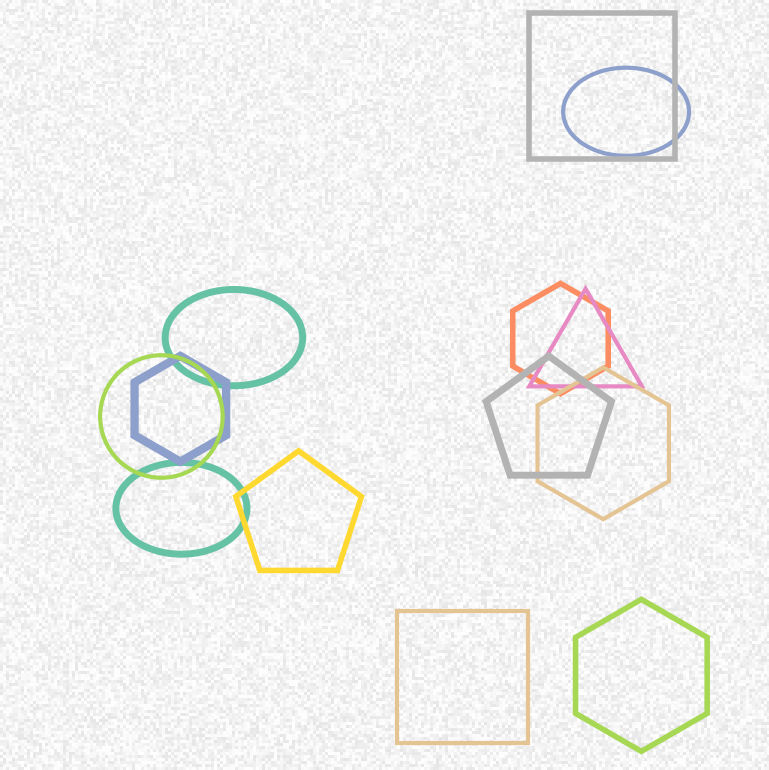[{"shape": "oval", "thickness": 2.5, "radius": 0.43, "center": [0.236, 0.34]}, {"shape": "oval", "thickness": 2.5, "radius": 0.45, "center": [0.304, 0.562]}, {"shape": "hexagon", "thickness": 2, "radius": 0.36, "center": [0.728, 0.56]}, {"shape": "oval", "thickness": 1.5, "radius": 0.41, "center": [0.813, 0.855]}, {"shape": "hexagon", "thickness": 3, "radius": 0.34, "center": [0.234, 0.469]}, {"shape": "triangle", "thickness": 1.5, "radius": 0.42, "center": [0.761, 0.54]}, {"shape": "hexagon", "thickness": 2, "radius": 0.49, "center": [0.833, 0.123]}, {"shape": "circle", "thickness": 1.5, "radius": 0.4, "center": [0.21, 0.459]}, {"shape": "pentagon", "thickness": 2, "radius": 0.43, "center": [0.388, 0.329]}, {"shape": "hexagon", "thickness": 1.5, "radius": 0.49, "center": [0.783, 0.424]}, {"shape": "square", "thickness": 1.5, "radius": 0.43, "center": [0.601, 0.121]}, {"shape": "pentagon", "thickness": 2.5, "radius": 0.43, "center": [0.713, 0.452]}, {"shape": "square", "thickness": 2, "radius": 0.47, "center": [0.782, 0.888]}]